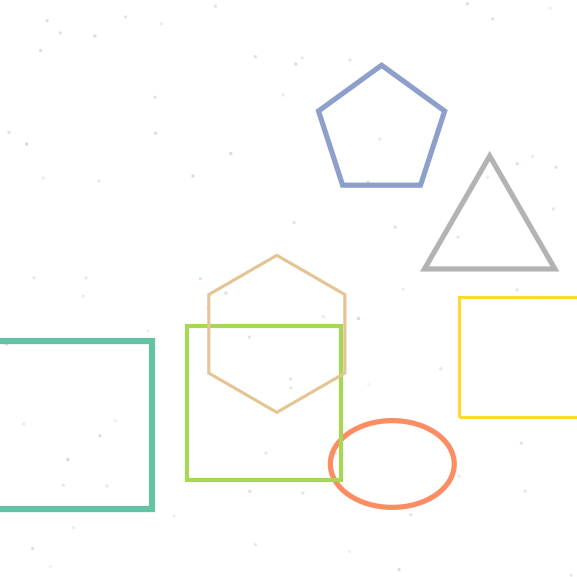[{"shape": "square", "thickness": 3, "radius": 0.72, "center": [0.118, 0.264]}, {"shape": "oval", "thickness": 2.5, "radius": 0.54, "center": [0.679, 0.196]}, {"shape": "pentagon", "thickness": 2.5, "radius": 0.57, "center": [0.661, 0.771]}, {"shape": "square", "thickness": 2, "radius": 0.67, "center": [0.457, 0.301]}, {"shape": "square", "thickness": 1.5, "radius": 0.52, "center": [0.899, 0.381]}, {"shape": "hexagon", "thickness": 1.5, "radius": 0.68, "center": [0.479, 0.421]}, {"shape": "triangle", "thickness": 2.5, "radius": 0.65, "center": [0.848, 0.599]}]